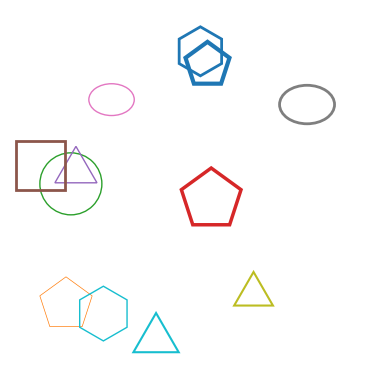[{"shape": "pentagon", "thickness": 3, "radius": 0.3, "center": [0.539, 0.831]}, {"shape": "hexagon", "thickness": 2, "radius": 0.32, "center": [0.521, 0.867]}, {"shape": "pentagon", "thickness": 0.5, "radius": 0.36, "center": [0.171, 0.209]}, {"shape": "circle", "thickness": 1, "radius": 0.4, "center": [0.184, 0.522]}, {"shape": "pentagon", "thickness": 2.5, "radius": 0.41, "center": [0.549, 0.482]}, {"shape": "triangle", "thickness": 1, "radius": 0.32, "center": [0.197, 0.557]}, {"shape": "square", "thickness": 2, "radius": 0.32, "center": [0.105, 0.569]}, {"shape": "oval", "thickness": 1, "radius": 0.29, "center": [0.29, 0.741]}, {"shape": "oval", "thickness": 2, "radius": 0.36, "center": [0.798, 0.728]}, {"shape": "triangle", "thickness": 1.5, "radius": 0.29, "center": [0.659, 0.235]}, {"shape": "hexagon", "thickness": 1, "radius": 0.36, "center": [0.268, 0.186]}, {"shape": "triangle", "thickness": 1.5, "radius": 0.34, "center": [0.405, 0.119]}]